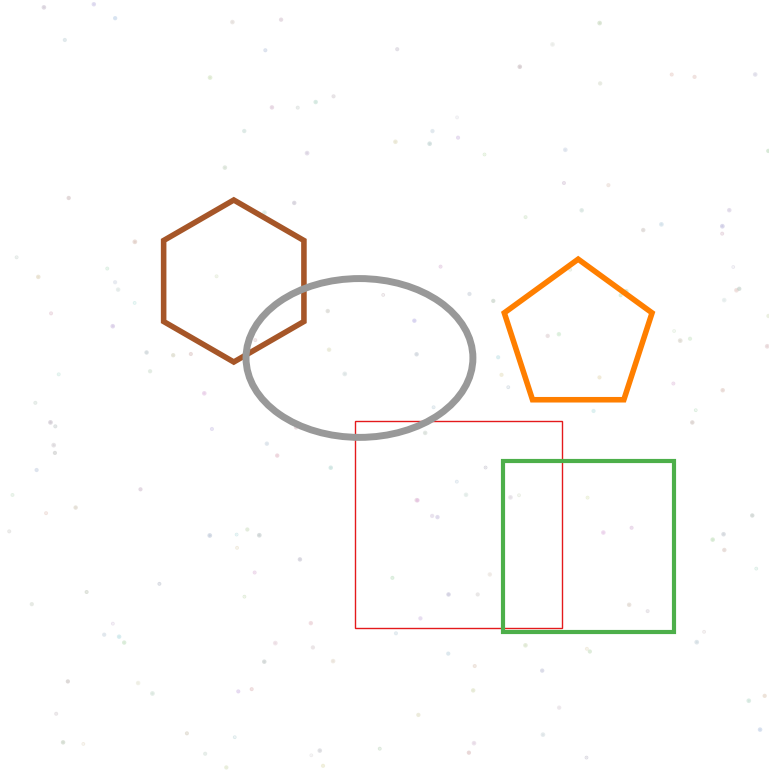[{"shape": "square", "thickness": 0.5, "radius": 0.67, "center": [0.596, 0.319]}, {"shape": "square", "thickness": 1.5, "radius": 0.56, "center": [0.764, 0.29]}, {"shape": "pentagon", "thickness": 2, "radius": 0.5, "center": [0.751, 0.562]}, {"shape": "hexagon", "thickness": 2, "radius": 0.53, "center": [0.304, 0.635]}, {"shape": "oval", "thickness": 2.5, "radius": 0.74, "center": [0.467, 0.535]}]